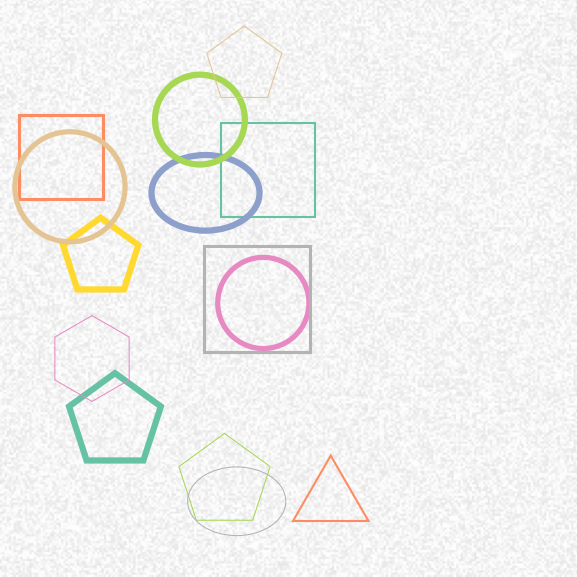[{"shape": "square", "thickness": 1, "radius": 0.41, "center": [0.464, 0.704]}, {"shape": "pentagon", "thickness": 3, "radius": 0.42, "center": [0.199, 0.269]}, {"shape": "triangle", "thickness": 1, "radius": 0.38, "center": [0.573, 0.135]}, {"shape": "square", "thickness": 1.5, "radius": 0.36, "center": [0.106, 0.727]}, {"shape": "oval", "thickness": 3, "radius": 0.47, "center": [0.356, 0.665]}, {"shape": "hexagon", "thickness": 0.5, "radius": 0.37, "center": [0.159, 0.378]}, {"shape": "circle", "thickness": 2.5, "radius": 0.39, "center": [0.456, 0.475]}, {"shape": "circle", "thickness": 3, "radius": 0.39, "center": [0.346, 0.792]}, {"shape": "pentagon", "thickness": 0.5, "radius": 0.42, "center": [0.389, 0.166]}, {"shape": "pentagon", "thickness": 3, "radius": 0.34, "center": [0.174, 0.553]}, {"shape": "pentagon", "thickness": 0.5, "radius": 0.34, "center": [0.423, 0.886]}, {"shape": "circle", "thickness": 2.5, "radius": 0.48, "center": [0.121, 0.676]}, {"shape": "square", "thickness": 1.5, "radius": 0.46, "center": [0.445, 0.482]}, {"shape": "oval", "thickness": 0.5, "radius": 0.42, "center": [0.41, 0.131]}]